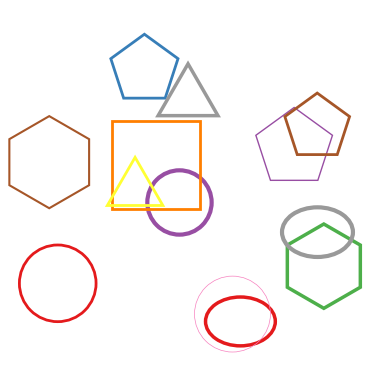[{"shape": "oval", "thickness": 2.5, "radius": 0.45, "center": [0.624, 0.165]}, {"shape": "circle", "thickness": 2, "radius": 0.5, "center": [0.15, 0.264]}, {"shape": "pentagon", "thickness": 2, "radius": 0.46, "center": [0.375, 0.819]}, {"shape": "hexagon", "thickness": 2.5, "radius": 0.55, "center": [0.841, 0.309]}, {"shape": "pentagon", "thickness": 1, "radius": 0.52, "center": [0.764, 0.616]}, {"shape": "circle", "thickness": 3, "radius": 0.42, "center": [0.466, 0.474]}, {"shape": "square", "thickness": 2, "radius": 0.57, "center": [0.404, 0.572]}, {"shape": "triangle", "thickness": 2, "radius": 0.42, "center": [0.351, 0.508]}, {"shape": "hexagon", "thickness": 1.5, "radius": 0.6, "center": [0.128, 0.579]}, {"shape": "pentagon", "thickness": 2, "radius": 0.44, "center": [0.824, 0.67]}, {"shape": "circle", "thickness": 0.5, "radius": 0.49, "center": [0.604, 0.184]}, {"shape": "triangle", "thickness": 2.5, "radius": 0.45, "center": [0.488, 0.744]}, {"shape": "oval", "thickness": 3, "radius": 0.46, "center": [0.825, 0.397]}]